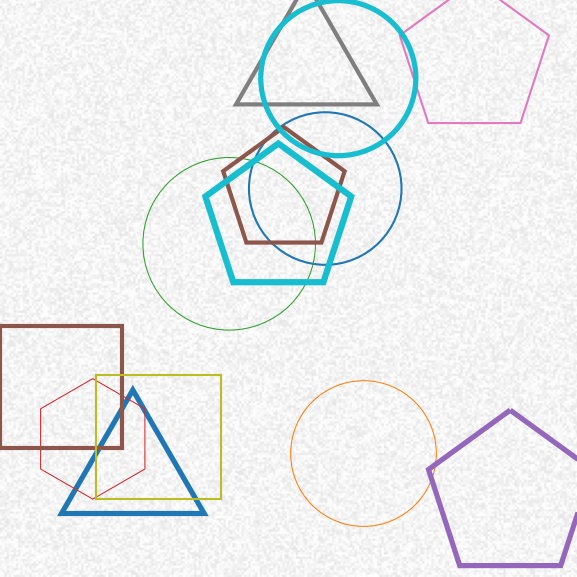[{"shape": "triangle", "thickness": 2.5, "radius": 0.71, "center": [0.23, 0.181]}, {"shape": "circle", "thickness": 1, "radius": 0.66, "center": [0.563, 0.673]}, {"shape": "circle", "thickness": 0.5, "radius": 0.63, "center": [0.629, 0.214]}, {"shape": "circle", "thickness": 0.5, "radius": 0.75, "center": [0.397, 0.577]}, {"shape": "hexagon", "thickness": 0.5, "radius": 0.52, "center": [0.161, 0.239]}, {"shape": "pentagon", "thickness": 2.5, "radius": 0.74, "center": [0.884, 0.14]}, {"shape": "pentagon", "thickness": 2, "radius": 0.55, "center": [0.492, 0.669]}, {"shape": "square", "thickness": 2, "radius": 0.53, "center": [0.106, 0.328]}, {"shape": "pentagon", "thickness": 1, "radius": 0.68, "center": [0.821, 0.896]}, {"shape": "triangle", "thickness": 2, "radius": 0.7, "center": [0.531, 0.889]}, {"shape": "square", "thickness": 1, "radius": 0.54, "center": [0.274, 0.242]}, {"shape": "pentagon", "thickness": 3, "radius": 0.66, "center": [0.482, 0.618]}, {"shape": "circle", "thickness": 2.5, "radius": 0.67, "center": [0.586, 0.864]}]